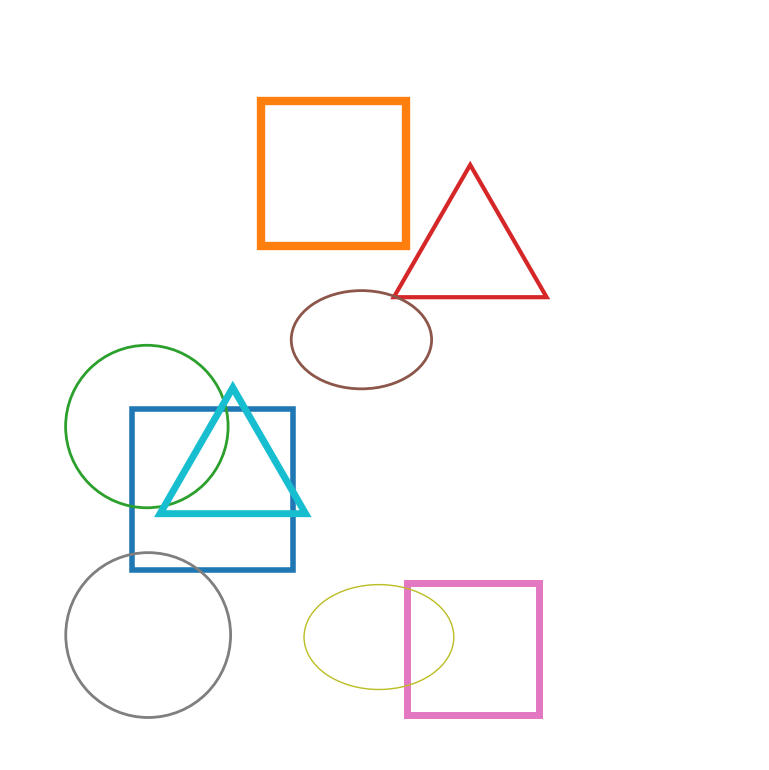[{"shape": "square", "thickness": 2, "radius": 0.52, "center": [0.276, 0.365]}, {"shape": "square", "thickness": 3, "radius": 0.47, "center": [0.433, 0.775]}, {"shape": "circle", "thickness": 1, "radius": 0.53, "center": [0.191, 0.446]}, {"shape": "triangle", "thickness": 1.5, "radius": 0.57, "center": [0.611, 0.671]}, {"shape": "oval", "thickness": 1, "radius": 0.46, "center": [0.469, 0.559]}, {"shape": "square", "thickness": 2.5, "radius": 0.43, "center": [0.614, 0.157]}, {"shape": "circle", "thickness": 1, "radius": 0.54, "center": [0.192, 0.175]}, {"shape": "oval", "thickness": 0.5, "radius": 0.49, "center": [0.492, 0.173]}, {"shape": "triangle", "thickness": 2.5, "radius": 0.55, "center": [0.302, 0.387]}]